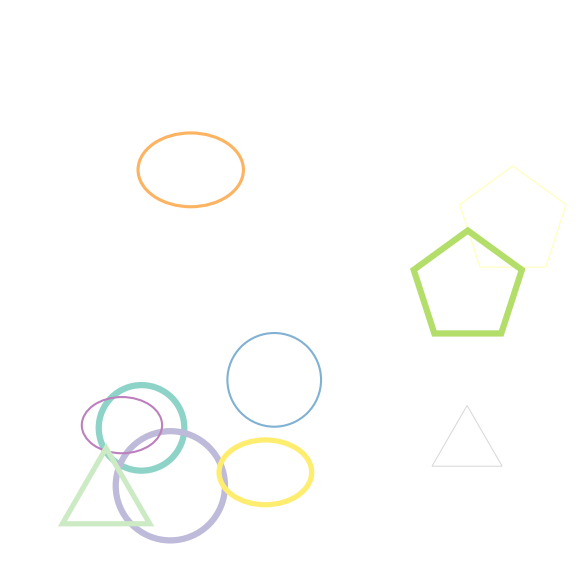[{"shape": "circle", "thickness": 3, "radius": 0.37, "center": [0.245, 0.258]}, {"shape": "pentagon", "thickness": 0.5, "radius": 0.48, "center": [0.888, 0.615]}, {"shape": "circle", "thickness": 3, "radius": 0.47, "center": [0.295, 0.158]}, {"shape": "circle", "thickness": 1, "radius": 0.41, "center": [0.475, 0.341]}, {"shape": "oval", "thickness": 1.5, "radius": 0.46, "center": [0.33, 0.705]}, {"shape": "pentagon", "thickness": 3, "radius": 0.49, "center": [0.81, 0.501]}, {"shape": "triangle", "thickness": 0.5, "radius": 0.35, "center": [0.809, 0.227]}, {"shape": "oval", "thickness": 1, "radius": 0.35, "center": [0.211, 0.263]}, {"shape": "triangle", "thickness": 2.5, "radius": 0.44, "center": [0.184, 0.136]}, {"shape": "oval", "thickness": 2.5, "radius": 0.4, "center": [0.459, 0.181]}]